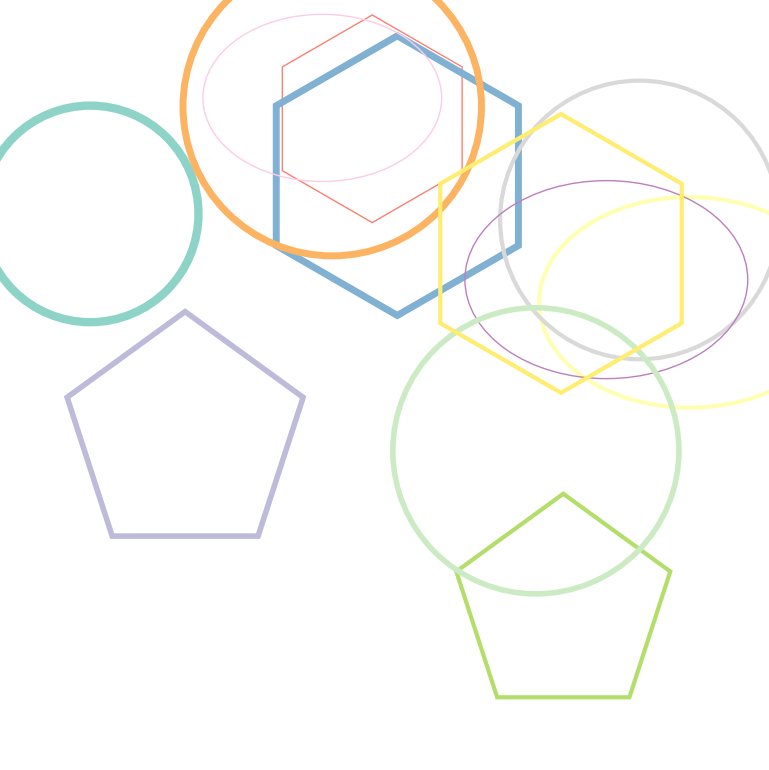[{"shape": "circle", "thickness": 3, "radius": 0.7, "center": [0.117, 0.722]}, {"shape": "oval", "thickness": 1.5, "radius": 0.98, "center": [0.895, 0.607]}, {"shape": "pentagon", "thickness": 2, "radius": 0.81, "center": [0.24, 0.434]}, {"shape": "hexagon", "thickness": 0.5, "radius": 0.67, "center": [0.483, 0.846]}, {"shape": "hexagon", "thickness": 2.5, "radius": 0.91, "center": [0.516, 0.772]}, {"shape": "circle", "thickness": 2.5, "radius": 0.97, "center": [0.431, 0.862]}, {"shape": "pentagon", "thickness": 1.5, "radius": 0.73, "center": [0.732, 0.213]}, {"shape": "oval", "thickness": 0.5, "radius": 0.78, "center": [0.419, 0.873]}, {"shape": "circle", "thickness": 1.5, "radius": 0.9, "center": [0.83, 0.714]}, {"shape": "oval", "thickness": 0.5, "radius": 0.92, "center": [0.787, 0.637]}, {"shape": "circle", "thickness": 2, "radius": 0.93, "center": [0.696, 0.415]}, {"shape": "hexagon", "thickness": 1.5, "radius": 0.91, "center": [0.729, 0.671]}]